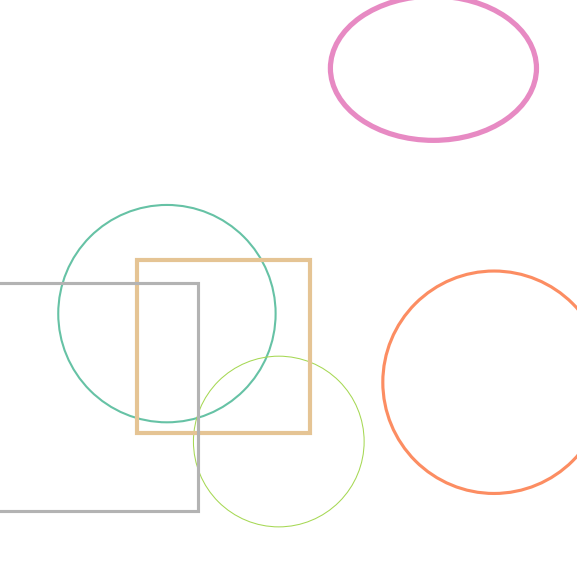[{"shape": "circle", "thickness": 1, "radius": 0.94, "center": [0.289, 0.456]}, {"shape": "circle", "thickness": 1.5, "radius": 0.96, "center": [0.855, 0.337]}, {"shape": "oval", "thickness": 2.5, "radius": 0.89, "center": [0.751, 0.881]}, {"shape": "circle", "thickness": 0.5, "radius": 0.74, "center": [0.483, 0.235]}, {"shape": "square", "thickness": 2, "radius": 0.75, "center": [0.387, 0.399]}, {"shape": "square", "thickness": 1.5, "radius": 0.99, "center": [0.145, 0.311]}]